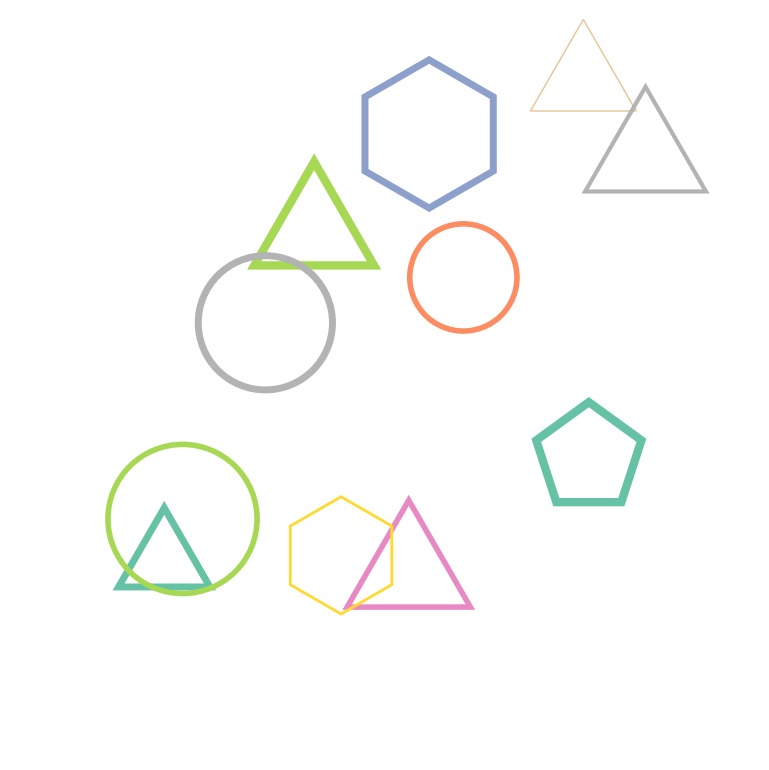[{"shape": "pentagon", "thickness": 3, "radius": 0.36, "center": [0.765, 0.406]}, {"shape": "triangle", "thickness": 2.5, "radius": 0.34, "center": [0.213, 0.272]}, {"shape": "circle", "thickness": 2, "radius": 0.35, "center": [0.602, 0.64]}, {"shape": "hexagon", "thickness": 2.5, "radius": 0.48, "center": [0.557, 0.826]}, {"shape": "triangle", "thickness": 2, "radius": 0.46, "center": [0.531, 0.258]}, {"shape": "circle", "thickness": 2, "radius": 0.48, "center": [0.237, 0.326]}, {"shape": "triangle", "thickness": 3, "radius": 0.45, "center": [0.408, 0.7]}, {"shape": "hexagon", "thickness": 1, "radius": 0.38, "center": [0.443, 0.279]}, {"shape": "triangle", "thickness": 0.5, "radius": 0.4, "center": [0.758, 0.895]}, {"shape": "triangle", "thickness": 1.5, "radius": 0.45, "center": [0.838, 0.797]}, {"shape": "circle", "thickness": 2.5, "radius": 0.44, "center": [0.345, 0.581]}]